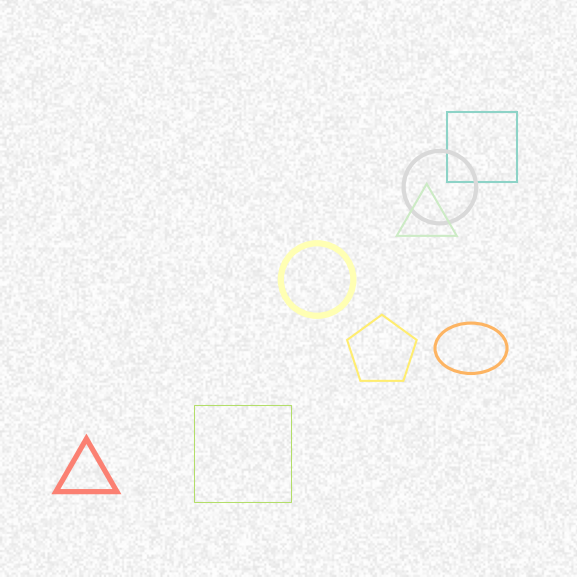[{"shape": "square", "thickness": 1, "radius": 0.3, "center": [0.835, 0.744]}, {"shape": "circle", "thickness": 3, "radius": 0.31, "center": [0.549, 0.515]}, {"shape": "triangle", "thickness": 2.5, "radius": 0.31, "center": [0.15, 0.178]}, {"shape": "oval", "thickness": 1.5, "radius": 0.31, "center": [0.816, 0.396]}, {"shape": "square", "thickness": 0.5, "radius": 0.42, "center": [0.42, 0.213]}, {"shape": "circle", "thickness": 2, "radius": 0.31, "center": [0.762, 0.675]}, {"shape": "triangle", "thickness": 1, "radius": 0.3, "center": [0.739, 0.621]}, {"shape": "pentagon", "thickness": 1, "radius": 0.32, "center": [0.661, 0.391]}]